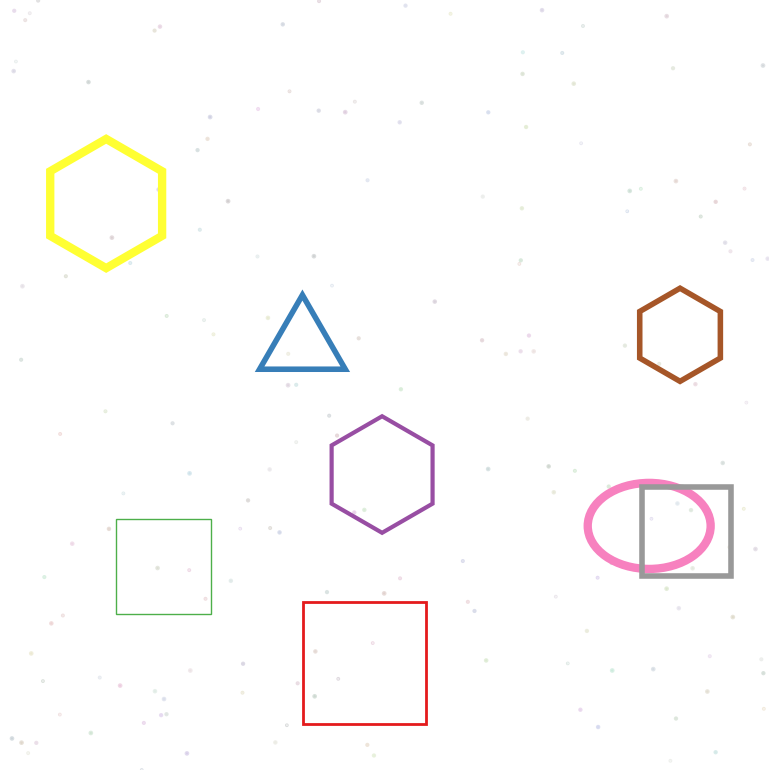[{"shape": "square", "thickness": 1, "radius": 0.4, "center": [0.474, 0.139]}, {"shape": "triangle", "thickness": 2, "radius": 0.32, "center": [0.393, 0.553]}, {"shape": "square", "thickness": 0.5, "radius": 0.31, "center": [0.212, 0.265]}, {"shape": "hexagon", "thickness": 1.5, "radius": 0.38, "center": [0.496, 0.384]}, {"shape": "hexagon", "thickness": 3, "radius": 0.42, "center": [0.138, 0.736]}, {"shape": "hexagon", "thickness": 2, "radius": 0.3, "center": [0.883, 0.565]}, {"shape": "oval", "thickness": 3, "radius": 0.4, "center": [0.843, 0.317]}, {"shape": "square", "thickness": 2, "radius": 0.29, "center": [0.891, 0.31]}]